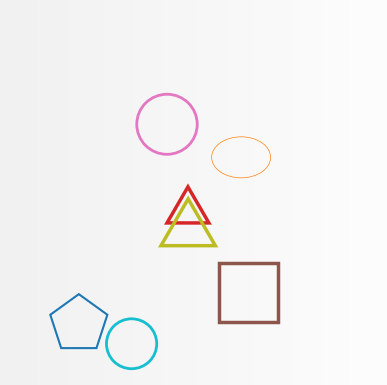[{"shape": "pentagon", "thickness": 1.5, "radius": 0.39, "center": [0.203, 0.158]}, {"shape": "oval", "thickness": 0.5, "radius": 0.38, "center": [0.622, 0.591]}, {"shape": "triangle", "thickness": 2.5, "radius": 0.31, "center": [0.485, 0.452]}, {"shape": "square", "thickness": 2.5, "radius": 0.39, "center": [0.641, 0.24]}, {"shape": "circle", "thickness": 2, "radius": 0.39, "center": [0.431, 0.677]}, {"shape": "triangle", "thickness": 2.5, "radius": 0.41, "center": [0.486, 0.402]}, {"shape": "circle", "thickness": 2, "radius": 0.32, "center": [0.34, 0.107]}]